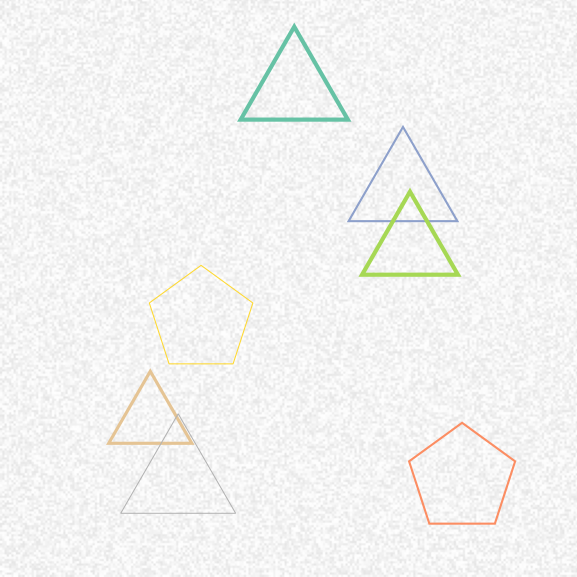[{"shape": "triangle", "thickness": 2, "radius": 0.54, "center": [0.51, 0.846]}, {"shape": "pentagon", "thickness": 1, "radius": 0.48, "center": [0.8, 0.17]}, {"shape": "triangle", "thickness": 1, "radius": 0.54, "center": [0.698, 0.671]}, {"shape": "triangle", "thickness": 2, "radius": 0.48, "center": [0.71, 0.571]}, {"shape": "pentagon", "thickness": 0.5, "radius": 0.47, "center": [0.348, 0.445]}, {"shape": "triangle", "thickness": 1.5, "radius": 0.42, "center": [0.26, 0.273]}, {"shape": "triangle", "thickness": 0.5, "radius": 0.57, "center": [0.309, 0.168]}]